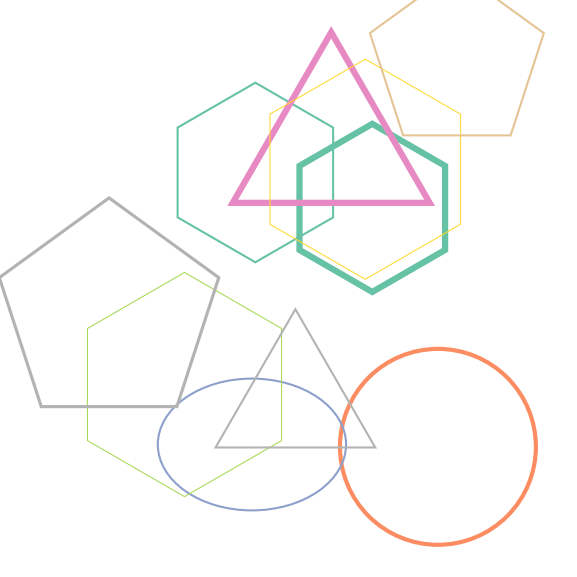[{"shape": "hexagon", "thickness": 1, "radius": 0.78, "center": [0.442, 0.7]}, {"shape": "hexagon", "thickness": 3, "radius": 0.73, "center": [0.645, 0.639]}, {"shape": "circle", "thickness": 2, "radius": 0.85, "center": [0.758, 0.225]}, {"shape": "oval", "thickness": 1, "radius": 0.82, "center": [0.436, 0.229]}, {"shape": "triangle", "thickness": 3, "radius": 0.98, "center": [0.574, 0.746]}, {"shape": "hexagon", "thickness": 0.5, "radius": 0.97, "center": [0.32, 0.333]}, {"shape": "hexagon", "thickness": 0.5, "radius": 0.95, "center": [0.632, 0.706]}, {"shape": "pentagon", "thickness": 1, "radius": 0.79, "center": [0.791, 0.893]}, {"shape": "triangle", "thickness": 1, "radius": 0.8, "center": [0.512, 0.304]}, {"shape": "pentagon", "thickness": 1.5, "radius": 1.0, "center": [0.189, 0.457]}]